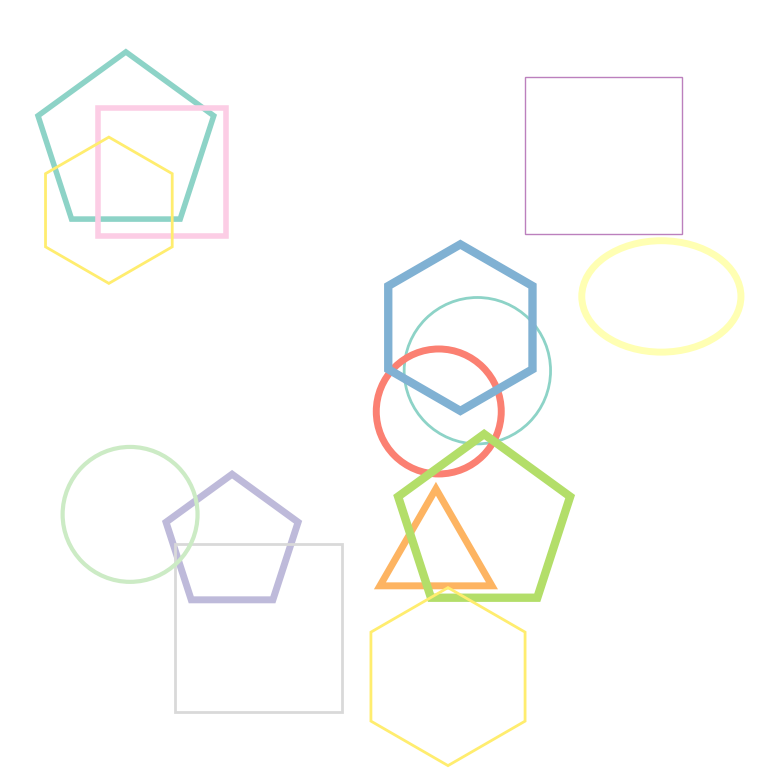[{"shape": "circle", "thickness": 1, "radius": 0.48, "center": [0.62, 0.519]}, {"shape": "pentagon", "thickness": 2, "radius": 0.6, "center": [0.163, 0.813]}, {"shape": "oval", "thickness": 2.5, "radius": 0.52, "center": [0.859, 0.615]}, {"shape": "pentagon", "thickness": 2.5, "radius": 0.45, "center": [0.301, 0.294]}, {"shape": "circle", "thickness": 2.5, "radius": 0.41, "center": [0.57, 0.466]}, {"shape": "hexagon", "thickness": 3, "radius": 0.54, "center": [0.598, 0.575]}, {"shape": "triangle", "thickness": 2.5, "radius": 0.42, "center": [0.566, 0.281]}, {"shape": "pentagon", "thickness": 3, "radius": 0.59, "center": [0.629, 0.319]}, {"shape": "square", "thickness": 2, "radius": 0.42, "center": [0.21, 0.777]}, {"shape": "square", "thickness": 1, "radius": 0.54, "center": [0.336, 0.184]}, {"shape": "square", "thickness": 0.5, "radius": 0.51, "center": [0.784, 0.798]}, {"shape": "circle", "thickness": 1.5, "radius": 0.44, "center": [0.169, 0.332]}, {"shape": "hexagon", "thickness": 1, "radius": 0.47, "center": [0.141, 0.727]}, {"shape": "hexagon", "thickness": 1, "radius": 0.58, "center": [0.582, 0.121]}]